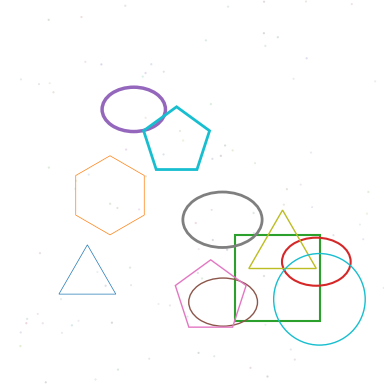[{"shape": "triangle", "thickness": 0.5, "radius": 0.43, "center": [0.227, 0.279]}, {"shape": "hexagon", "thickness": 0.5, "radius": 0.51, "center": [0.286, 0.493]}, {"shape": "square", "thickness": 1.5, "radius": 0.56, "center": [0.721, 0.278]}, {"shape": "oval", "thickness": 1.5, "radius": 0.45, "center": [0.822, 0.32]}, {"shape": "oval", "thickness": 2.5, "radius": 0.41, "center": [0.347, 0.716]}, {"shape": "oval", "thickness": 1, "radius": 0.45, "center": [0.58, 0.215]}, {"shape": "pentagon", "thickness": 1, "radius": 0.48, "center": [0.547, 0.228]}, {"shape": "oval", "thickness": 2, "radius": 0.51, "center": [0.578, 0.429]}, {"shape": "triangle", "thickness": 1, "radius": 0.51, "center": [0.734, 0.353]}, {"shape": "pentagon", "thickness": 2, "radius": 0.45, "center": [0.459, 0.633]}, {"shape": "circle", "thickness": 1, "radius": 0.59, "center": [0.83, 0.223]}]